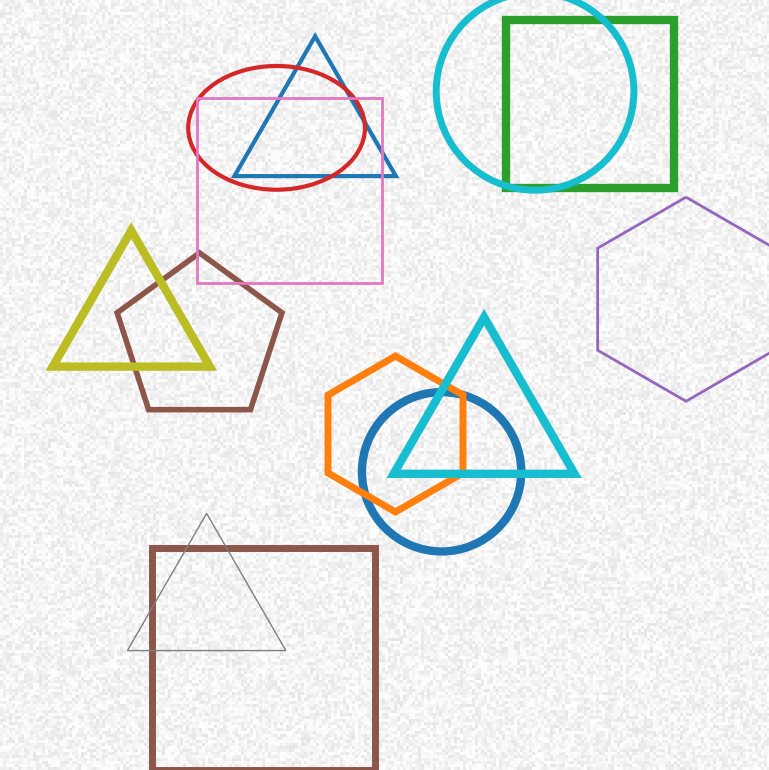[{"shape": "circle", "thickness": 3, "radius": 0.52, "center": [0.574, 0.387]}, {"shape": "triangle", "thickness": 1.5, "radius": 0.61, "center": [0.409, 0.832]}, {"shape": "hexagon", "thickness": 2.5, "radius": 0.51, "center": [0.514, 0.436]}, {"shape": "square", "thickness": 3, "radius": 0.55, "center": [0.766, 0.865]}, {"shape": "oval", "thickness": 1.5, "radius": 0.57, "center": [0.359, 0.834]}, {"shape": "hexagon", "thickness": 1, "radius": 0.66, "center": [0.891, 0.611]}, {"shape": "square", "thickness": 2.5, "radius": 0.72, "center": [0.342, 0.144]}, {"shape": "pentagon", "thickness": 2, "radius": 0.56, "center": [0.259, 0.559]}, {"shape": "square", "thickness": 1, "radius": 0.6, "center": [0.376, 0.753]}, {"shape": "triangle", "thickness": 0.5, "radius": 0.59, "center": [0.268, 0.214]}, {"shape": "triangle", "thickness": 3, "radius": 0.59, "center": [0.17, 0.583]}, {"shape": "circle", "thickness": 2.5, "radius": 0.64, "center": [0.695, 0.881]}, {"shape": "triangle", "thickness": 3, "radius": 0.68, "center": [0.629, 0.452]}]